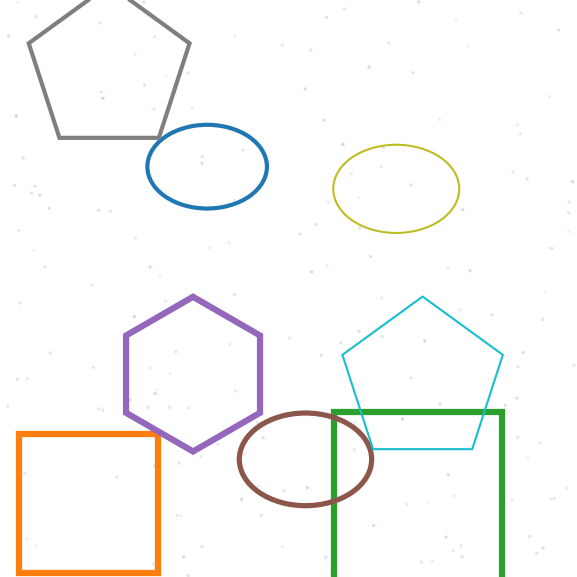[{"shape": "oval", "thickness": 2, "radius": 0.52, "center": [0.359, 0.711]}, {"shape": "square", "thickness": 3, "radius": 0.6, "center": [0.153, 0.127]}, {"shape": "square", "thickness": 3, "radius": 0.73, "center": [0.724, 0.141]}, {"shape": "hexagon", "thickness": 3, "radius": 0.67, "center": [0.334, 0.351]}, {"shape": "oval", "thickness": 2.5, "radius": 0.57, "center": [0.529, 0.204]}, {"shape": "pentagon", "thickness": 2, "radius": 0.73, "center": [0.189, 0.879]}, {"shape": "oval", "thickness": 1, "radius": 0.55, "center": [0.686, 0.672]}, {"shape": "pentagon", "thickness": 1, "radius": 0.73, "center": [0.732, 0.34]}]